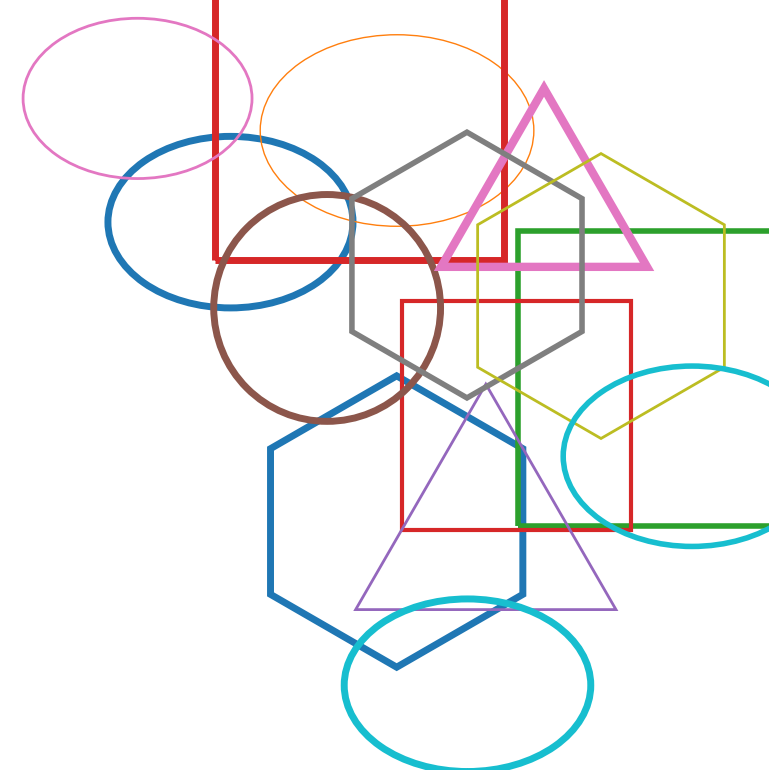[{"shape": "oval", "thickness": 2.5, "radius": 0.8, "center": [0.299, 0.711]}, {"shape": "hexagon", "thickness": 2.5, "radius": 0.95, "center": [0.515, 0.323]}, {"shape": "oval", "thickness": 0.5, "radius": 0.89, "center": [0.516, 0.831]}, {"shape": "square", "thickness": 2, "radius": 0.96, "center": [0.864, 0.508]}, {"shape": "square", "thickness": 1.5, "radius": 0.74, "center": [0.671, 0.461]}, {"shape": "square", "thickness": 2.5, "radius": 0.94, "center": [0.467, 0.849]}, {"shape": "triangle", "thickness": 1, "radius": 0.98, "center": [0.631, 0.306]}, {"shape": "circle", "thickness": 2.5, "radius": 0.74, "center": [0.425, 0.6]}, {"shape": "triangle", "thickness": 3, "radius": 0.77, "center": [0.707, 0.731]}, {"shape": "oval", "thickness": 1, "radius": 0.74, "center": [0.179, 0.872]}, {"shape": "hexagon", "thickness": 2, "radius": 0.86, "center": [0.606, 0.656]}, {"shape": "hexagon", "thickness": 1, "radius": 0.92, "center": [0.781, 0.616]}, {"shape": "oval", "thickness": 2.5, "radius": 0.8, "center": [0.607, 0.11]}, {"shape": "oval", "thickness": 2, "radius": 0.84, "center": [0.899, 0.407]}]